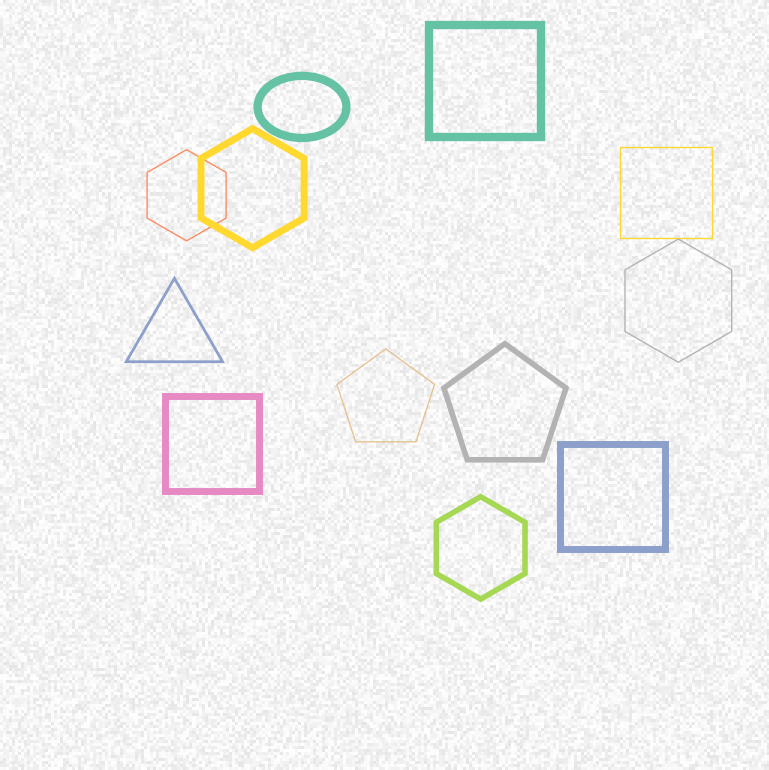[{"shape": "square", "thickness": 3, "radius": 0.37, "center": [0.63, 0.895]}, {"shape": "oval", "thickness": 3, "radius": 0.29, "center": [0.392, 0.861]}, {"shape": "hexagon", "thickness": 0.5, "radius": 0.3, "center": [0.242, 0.746]}, {"shape": "square", "thickness": 2.5, "radius": 0.34, "center": [0.795, 0.355]}, {"shape": "triangle", "thickness": 1, "radius": 0.36, "center": [0.227, 0.566]}, {"shape": "square", "thickness": 2.5, "radius": 0.31, "center": [0.276, 0.424]}, {"shape": "hexagon", "thickness": 2, "radius": 0.33, "center": [0.624, 0.288]}, {"shape": "hexagon", "thickness": 2.5, "radius": 0.39, "center": [0.328, 0.756]}, {"shape": "square", "thickness": 0.5, "radius": 0.3, "center": [0.865, 0.75]}, {"shape": "pentagon", "thickness": 0.5, "radius": 0.33, "center": [0.501, 0.48]}, {"shape": "hexagon", "thickness": 0.5, "radius": 0.4, "center": [0.881, 0.61]}, {"shape": "pentagon", "thickness": 2, "radius": 0.42, "center": [0.656, 0.47]}]